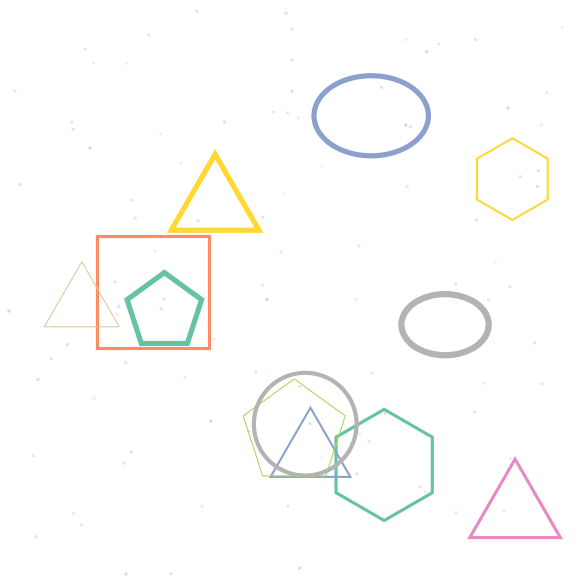[{"shape": "hexagon", "thickness": 1.5, "radius": 0.48, "center": [0.665, 0.194]}, {"shape": "pentagon", "thickness": 2.5, "radius": 0.34, "center": [0.285, 0.459]}, {"shape": "square", "thickness": 1.5, "radius": 0.48, "center": [0.265, 0.494]}, {"shape": "triangle", "thickness": 1, "radius": 0.4, "center": [0.538, 0.213]}, {"shape": "oval", "thickness": 2.5, "radius": 0.5, "center": [0.643, 0.799]}, {"shape": "triangle", "thickness": 1.5, "radius": 0.45, "center": [0.892, 0.114]}, {"shape": "pentagon", "thickness": 0.5, "radius": 0.46, "center": [0.509, 0.25]}, {"shape": "triangle", "thickness": 2.5, "radius": 0.44, "center": [0.372, 0.644]}, {"shape": "hexagon", "thickness": 1, "radius": 0.35, "center": [0.887, 0.689]}, {"shape": "triangle", "thickness": 0.5, "radius": 0.38, "center": [0.142, 0.471]}, {"shape": "oval", "thickness": 3, "radius": 0.38, "center": [0.771, 0.437]}, {"shape": "circle", "thickness": 2, "radius": 0.44, "center": [0.529, 0.265]}]